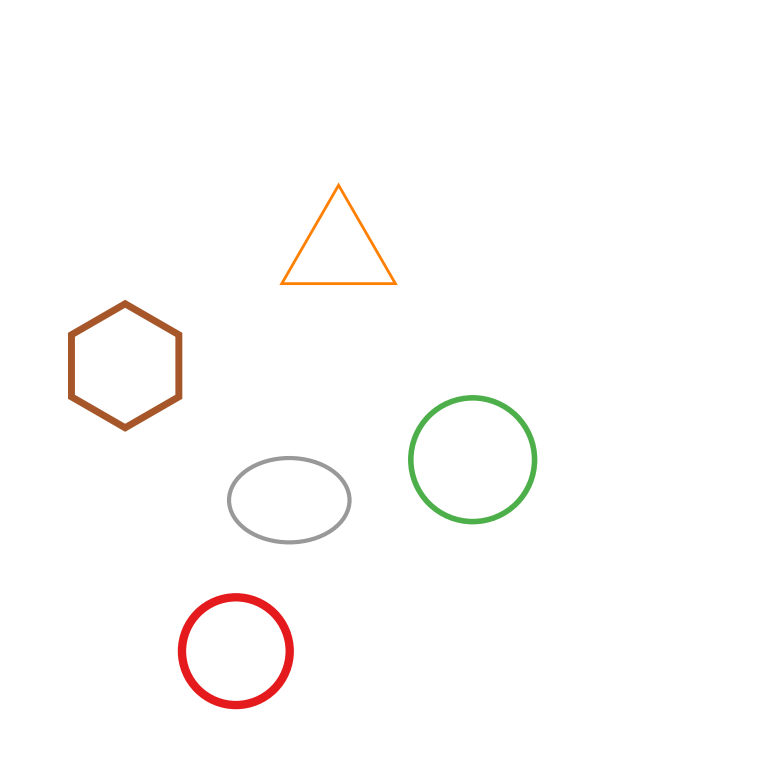[{"shape": "circle", "thickness": 3, "radius": 0.35, "center": [0.306, 0.154]}, {"shape": "circle", "thickness": 2, "radius": 0.4, "center": [0.614, 0.403]}, {"shape": "triangle", "thickness": 1, "radius": 0.43, "center": [0.44, 0.674]}, {"shape": "hexagon", "thickness": 2.5, "radius": 0.4, "center": [0.163, 0.525]}, {"shape": "oval", "thickness": 1.5, "radius": 0.39, "center": [0.376, 0.35]}]